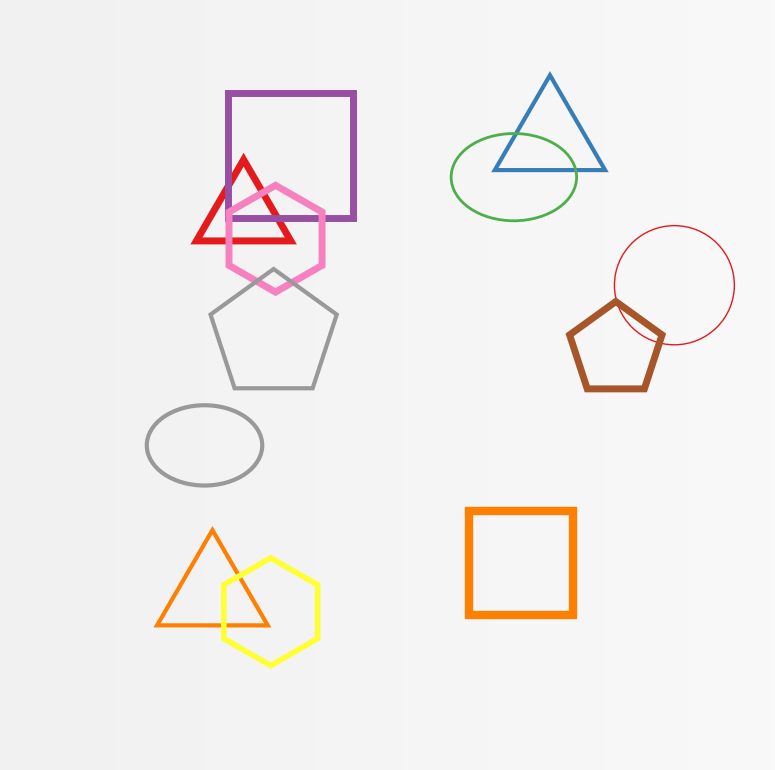[{"shape": "triangle", "thickness": 2.5, "radius": 0.35, "center": [0.314, 0.722]}, {"shape": "circle", "thickness": 0.5, "radius": 0.39, "center": [0.87, 0.63]}, {"shape": "triangle", "thickness": 1.5, "radius": 0.41, "center": [0.71, 0.82]}, {"shape": "oval", "thickness": 1, "radius": 0.4, "center": [0.663, 0.77]}, {"shape": "square", "thickness": 2.5, "radius": 0.4, "center": [0.375, 0.798]}, {"shape": "square", "thickness": 3, "radius": 0.34, "center": [0.672, 0.269]}, {"shape": "triangle", "thickness": 1.5, "radius": 0.41, "center": [0.274, 0.229]}, {"shape": "hexagon", "thickness": 2, "radius": 0.35, "center": [0.349, 0.206]}, {"shape": "pentagon", "thickness": 2.5, "radius": 0.31, "center": [0.795, 0.546]}, {"shape": "hexagon", "thickness": 2.5, "radius": 0.35, "center": [0.356, 0.69]}, {"shape": "pentagon", "thickness": 1.5, "radius": 0.43, "center": [0.353, 0.565]}, {"shape": "oval", "thickness": 1.5, "radius": 0.37, "center": [0.264, 0.422]}]